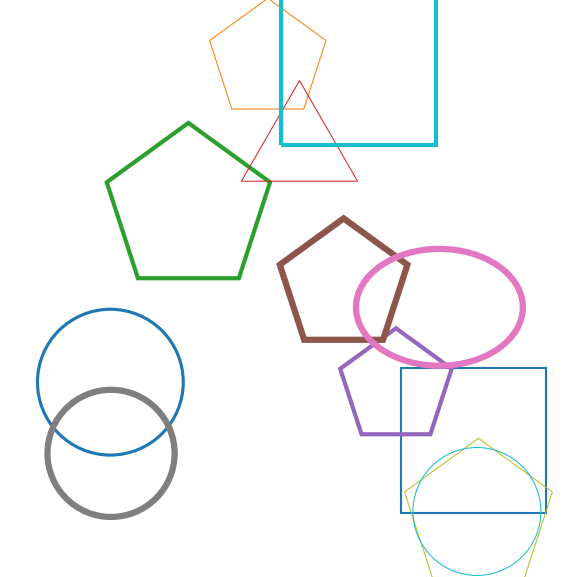[{"shape": "circle", "thickness": 1.5, "radius": 0.63, "center": [0.191, 0.337]}, {"shape": "square", "thickness": 1, "radius": 0.63, "center": [0.821, 0.236]}, {"shape": "pentagon", "thickness": 0.5, "radius": 0.53, "center": [0.464, 0.896]}, {"shape": "pentagon", "thickness": 2, "radius": 0.74, "center": [0.326, 0.638]}, {"shape": "triangle", "thickness": 0.5, "radius": 0.58, "center": [0.519, 0.743]}, {"shape": "pentagon", "thickness": 2, "radius": 0.51, "center": [0.686, 0.329]}, {"shape": "pentagon", "thickness": 3, "radius": 0.58, "center": [0.595, 0.505]}, {"shape": "oval", "thickness": 3, "radius": 0.72, "center": [0.761, 0.467]}, {"shape": "circle", "thickness": 3, "radius": 0.55, "center": [0.192, 0.214]}, {"shape": "pentagon", "thickness": 0.5, "radius": 0.67, "center": [0.828, 0.106]}, {"shape": "square", "thickness": 2, "radius": 0.67, "center": [0.621, 0.882]}, {"shape": "circle", "thickness": 0.5, "radius": 0.55, "center": [0.826, 0.113]}]